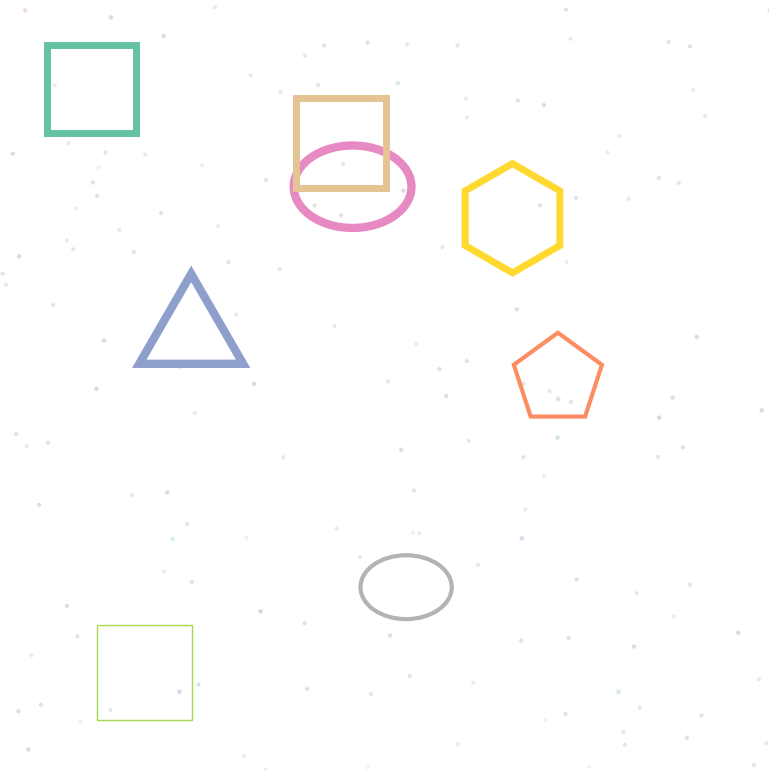[{"shape": "square", "thickness": 2.5, "radius": 0.29, "center": [0.119, 0.884]}, {"shape": "pentagon", "thickness": 1.5, "radius": 0.3, "center": [0.725, 0.508]}, {"shape": "triangle", "thickness": 3, "radius": 0.39, "center": [0.248, 0.566]}, {"shape": "oval", "thickness": 3, "radius": 0.38, "center": [0.458, 0.758]}, {"shape": "square", "thickness": 0.5, "radius": 0.31, "center": [0.187, 0.127]}, {"shape": "hexagon", "thickness": 2.5, "radius": 0.35, "center": [0.666, 0.717]}, {"shape": "square", "thickness": 2.5, "radius": 0.29, "center": [0.443, 0.814]}, {"shape": "oval", "thickness": 1.5, "radius": 0.3, "center": [0.527, 0.237]}]